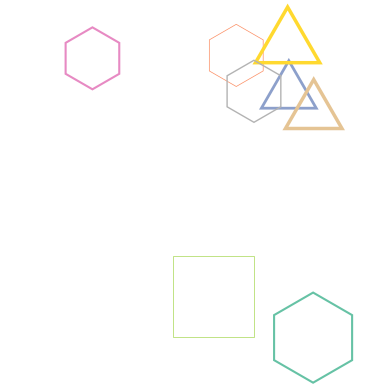[{"shape": "hexagon", "thickness": 1.5, "radius": 0.59, "center": [0.813, 0.123]}, {"shape": "hexagon", "thickness": 0.5, "radius": 0.4, "center": [0.614, 0.856]}, {"shape": "triangle", "thickness": 2, "radius": 0.41, "center": [0.75, 0.76]}, {"shape": "hexagon", "thickness": 1.5, "radius": 0.4, "center": [0.24, 0.848]}, {"shape": "square", "thickness": 0.5, "radius": 0.52, "center": [0.555, 0.23]}, {"shape": "triangle", "thickness": 2.5, "radius": 0.48, "center": [0.747, 0.885]}, {"shape": "triangle", "thickness": 2.5, "radius": 0.42, "center": [0.815, 0.709]}, {"shape": "hexagon", "thickness": 1, "radius": 0.4, "center": [0.66, 0.763]}]